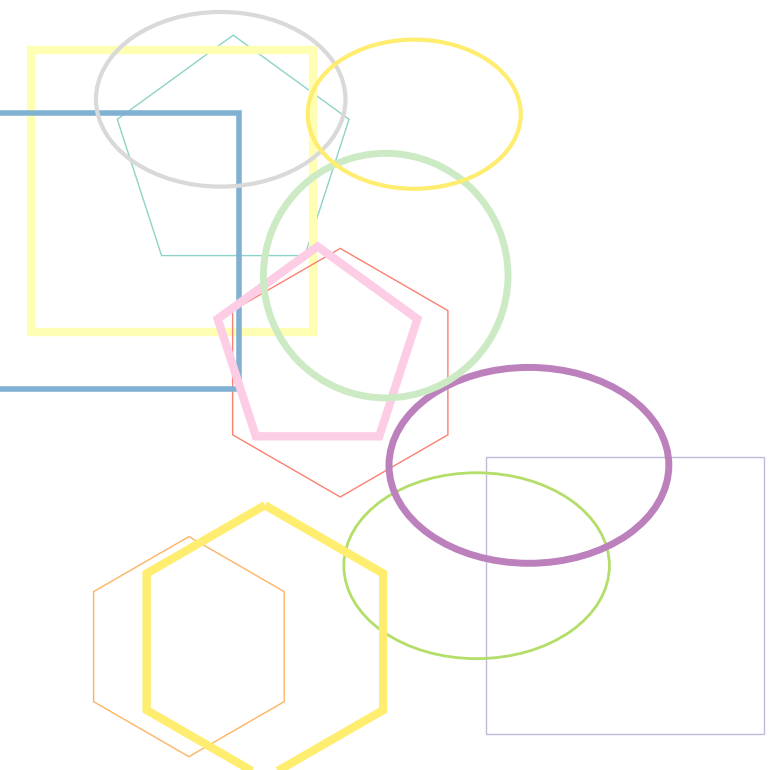[{"shape": "pentagon", "thickness": 0.5, "radius": 0.79, "center": [0.303, 0.796]}, {"shape": "square", "thickness": 3, "radius": 0.92, "center": [0.223, 0.752]}, {"shape": "square", "thickness": 0.5, "radius": 0.9, "center": [0.812, 0.226]}, {"shape": "hexagon", "thickness": 0.5, "radius": 0.81, "center": [0.442, 0.516]}, {"shape": "square", "thickness": 2, "radius": 0.89, "center": [0.131, 0.674]}, {"shape": "hexagon", "thickness": 0.5, "radius": 0.71, "center": [0.245, 0.16]}, {"shape": "oval", "thickness": 1, "radius": 0.86, "center": [0.619, 0.265]}, {"shape": "pentagon", "thickness": 3, "radius": 0.68, "center": [0.412, 0.544]}, {"shape": "oval", "thickness": 1.5, "radius": 0.81, "center": [0.287, 0.871]}, {"shape": "oval", "thickness": 2.5, "radius": 0.91, "center": [0.687, 0.396]}, {"shape": "circle", "thickness": 2.5, "radius": 0.79, "center": [0.501, 0.642]}, {"shape": "oval", "thickness": 1.5, "radius": 0.69, "center": [0.538, 0.852]}, {"shape": "hexagon", "thickness": 3, "radius": 0.89, "center": [0.344, 0.166]}]